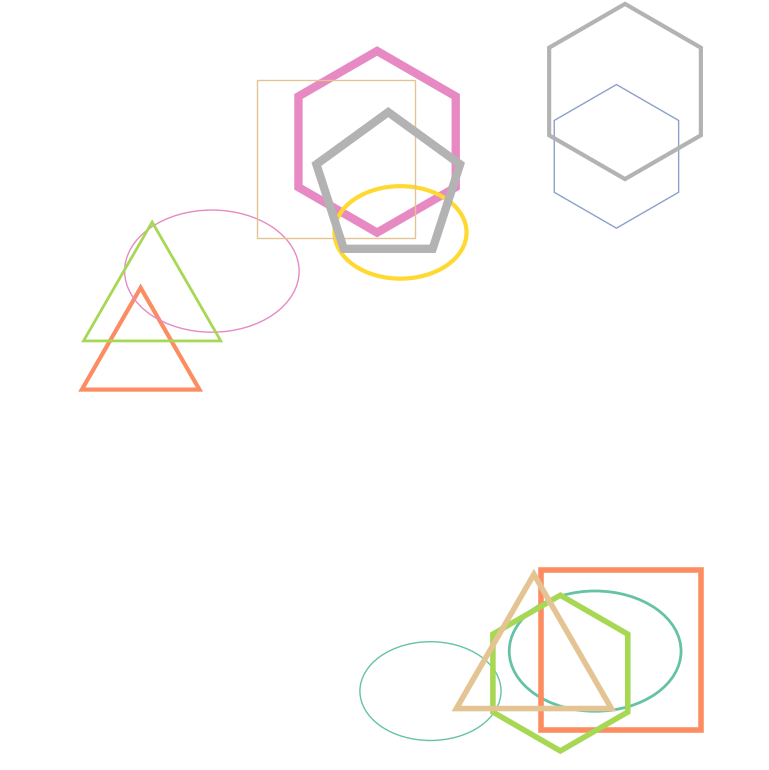[{"shape": "oval", "thickness": 1, "radius": 0.56, "center": [0.773, 0.154]}, {"shape": "oval", "thickness": 0.5, "radius": 0.46, "center": [0.559, 0.102]}, {"shape": "square", "thickness": 2, "radius": 0.52, "center": [0.806, 0.156]}, {"shape": "triangle", "thickness": 1.5, "radius": 0.44, "center": [0.183, 0.538]}, {"shape": "hexagon", "thickness": 0.5, "radius": 0.47, "center": [0.801, 0.797]}, {"shape": "oval", "thickness": 0.5, "radius": 0.57, "center": [0.275, 0.648]}, {"shape": "hexagon", "thickness": 3, "radius": 0.59, "center": [0.49, 0.816]}, {"shape": "triangle", "thickness": 1, "radius": 0.51, "center": [0.198, 0.609]}, {"shape": "hexagon", "thickness": 2, "radius": 0.51, "center": [0.728, 0.126]}, {"shape": "oval", "thickness": 1.5, "radius": 0.43, "center": [0.52, 0.698]}, {"shape": "square", "thickness": 0.5, "radius": 0.51, "center": [0.437, 0.793]}, {"shape": "triangle", "thickness": 2, "radius": 0.58, "center": [0.693, 0.138]}, {"shape": "pentagon", "thickness": 3, "radius": 0.49, "center": [0.504, 0.756]}, {"shape": "hexagon", "thickness": 1.5, "radius": 0.57, "center": [0.812, 0.881]}]